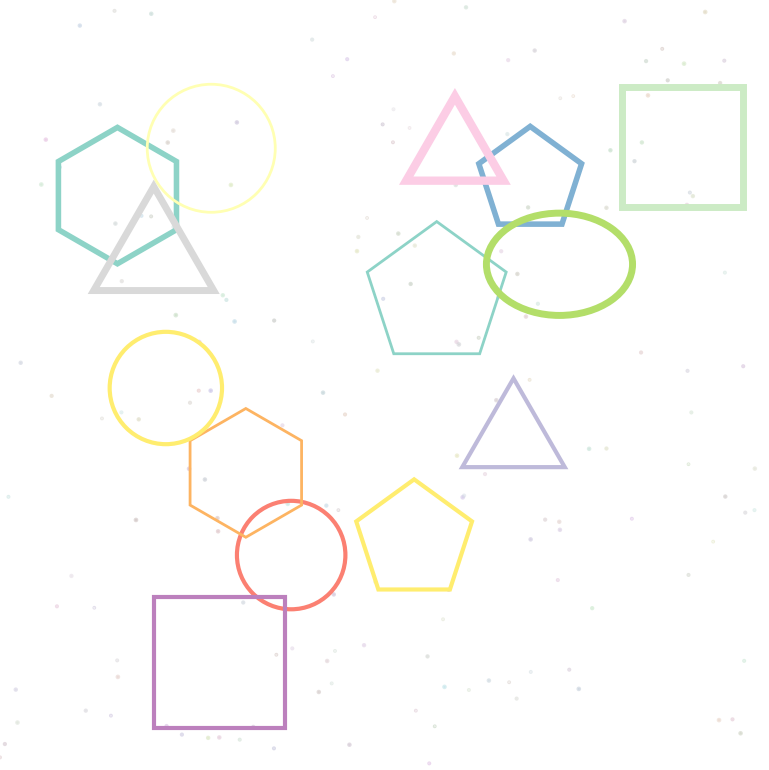[{"shape": "hexagon", "thickness": 2, "radius": 0.44, "center": [0.153, 0.746]}, {"shape": "pentagon", "thickness": 1, "radius": 0.47, "center": [0.567, 0.617]}, {"shape": "circle", "thickness": 1, "radius": 0.42, "center": [0.274, 0.807]}, {"shape": "triangle", "thickness": 1.5, "radius": 0.38, "center": [0.667, 0.432]}, {"shape": "circle", "thickness": 1.5, "radius": 0.35, "center": [0.378, 0.279]}, {"shape": "pentagon", "thickness": 2, "radius": 0.35, "center": [0.689, 0.766]}, {"shape": "hexagon", "thickness": 1, "radius": 0.42, "center": [0.319, 0.386]}, {"shape": "oval", "thickness": 2.5, "radius": 0.47, "center": [0.727, 0.657]}, {"shape": "triangle", "thickness": 3, "radius": 0.37, "center": [0.591, 0.802]}, {"shape": "triangle", "thickness": 2.5, "radius": 0.45, "center": [0.2, 0.668]}, {"shape": "square", "thickness": 1.5, "radius": 0.43, "center": [0.285, 0.14]}, {"shape": "square", "thickness": 2.5, "radius": 0.39, "center": [0.886, 0.809]}, {"shape": "circle", "thickness": 1.5, "radius": 0.36, "center": [0.215, 0.496]}, {"shape": "pentagon", "thickness": 1.5, "radius": 0.4, "center": [0.538, 0.298]}]